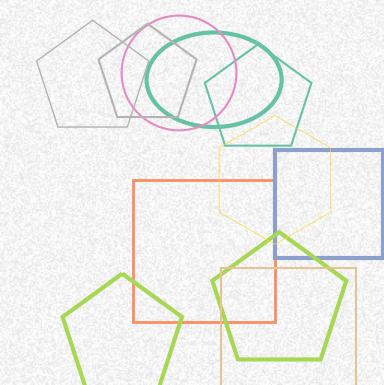[{"shape": "pentagon", "thickness": 1.5, "radius": 0.73, "center": [0.67, 0.74]}, {"shape": "oval", "thickness": 3, "radius": 0.88, "center": [0.556, 0.793]}, {"shape": "square", "thickness": 2, "radius": 0.92, "center": [0.529, 0.347]}, {"shape": "square", "thickness": 3, "radius": 0.7, "center": [0.855, 0.47]}, {"shape": "circle", "thickness": 1.5, "radius": 0.75, "center": [0.465, 0.81]}, {"shape": "pentagon", "thickness": 3, "radius": 0.81, "center": [0.318, 0.126]}, {"shape": "pentagon", "thickness": 3, "radius": 0.91, "center": [0.725, 0.214]}, {"shape": "hexagon", "thickness": 0.5, "radius": 0.84, "center": [0.714, 0.533]}, {"shape": "square", "thickness": 1.5, "radius": 0.87, "center": [0.75, 0.13]}, {"shape": "pentagon", "thickness": 1, "radius": 0.77, "center": [0.241, 0.794]}, {"shape": "pentagon", "thickness": 1.5, "radius": 0.67, "center": [0.383, 0.804]}]